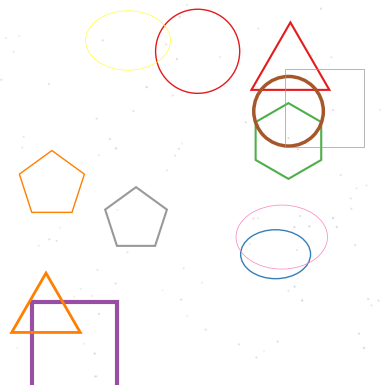[{"shape": "circle", "thickness": 1, "radius": 0.55, "center": [0.513, 0.867]}, {"shape": "triangle", "thickness": 1.5, "radius": 0.58, "center": [0.754, 0.825]}, {"shape": "oval", "thickness": 1, "radius": 0.45, "center": [0.716, 0.34]}, {"shape": "hexagon", "thickness": 1.5, "radius": 0.49, "center": [0.749, 0.634]}, {"shape": "square", "thickness": 3, "radius": 0.55, "center": [0.193, 0.105]}, {"shape": "triangle", "thickness": 2, "radius": 0.51, "center": [0.119, 0.188]}, {"shape": "pentagon", "thickness": 1, "radius": 0.44, "center": [0.135, 0.52]}, {"shape": "oval", "thickness": 0.5, "radius": 0.55, "center": [0.332, 0.895]}, {"shape": "circle", "thickness": 2.5, "radius": 0.45, "center": [0.749, 0.711]}, {"shape": "oval", "thickness": 0.5, "radius": 0.59, "center": [0.732, 0.384]}, {"shape": "square", "thickness": 0.5, "radius": 0.51, "center": [0.843, 0.719]}, {"shape": "pentagon", "thickness": 1.5, "radius": 0.42, "center": [0.353, 0.43]}]